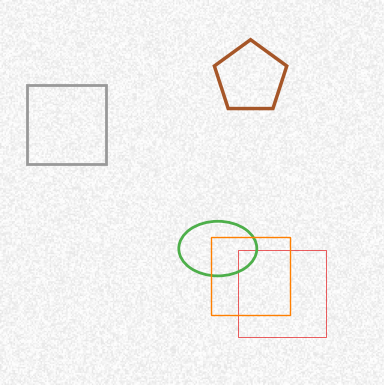[{"shape": "square", "thickness": 0.5, "radius": 0.57, "center": [0.733, 0.238]}, {"shape": "oval", "thickness": 2, "radius": 0.51, "center": [0.566, 0.354]}, {"shape": "square", "thickness": 1, "radius": 0.51, "center": [0.651, 0.283]}, {"shape": "pentagon", "thickness": 2.5, "radius": 0.49, "center": [0.651, 0.798]}, {"shape": "square", "thickness": 2, "radius": 0.51, "center": [0.173, 0.676]}]